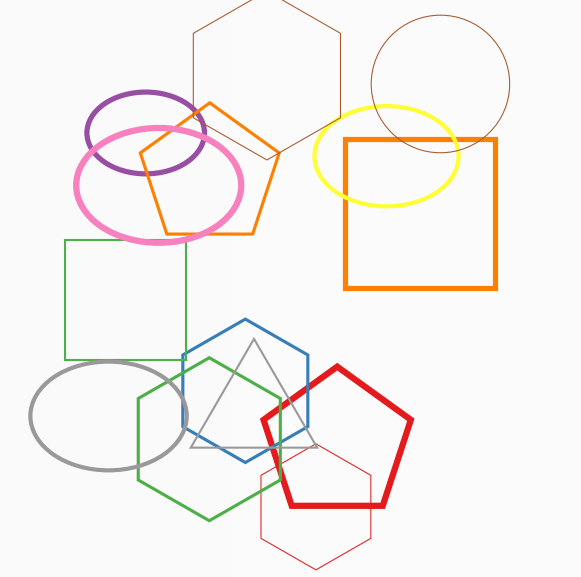[{"shape": "pentagon", "thickness": 3, "radius": 0.67, "center": [0.58, 0.231]}, {"shape": "hexagon", "thickness": 0.5, "radius": 0.55, "center": [0.543, 0.121]}, {"shape": "hexagon", "thickness": 1.5, "radius": 0.62, "center": [0.422, 0.322]}, {"shape": "square", "thickness": 1, "radius": 0.52, "center": [0.216, 0.479]}, {"shape": "hexagon", "thickness": 1.5, "radius": 0.71, "center": [0.36, 0.239]}, {"shape": "oval", "thickness": 2.5, "radius": 0.51, "center": [0.251, 0.769]}, {"shape": "square", "thickness": 2.5, "radius": 0.64, "center": [0.723, 0.629]}, {"shape": "pentagon", "thickness": 1.5, "radius": 0.63, "center": [0.361, 0.695]}, {"shape": "oval", "thickness": 2, "radius": 0.62, "center": [0.665, 0.729]}, {"shape": "hexagon", "thickness": 0.5, "radius": 0.73, "center": [0.459, 0.868]}, {"shape": "circle", "thickness": 0.5, "radius": 0.6, "center": [0.758, 0.854]}, {"shape": "oval", "thickness": 3, "radius": 0.71, "center": [0.273, 0.678]}, {"shape": "triangle", "thickness": 1, "radius": 0.63, "center": [0.437, 0.287]}, {"shape": "oval", "thickness": 2, "radius": 0.67, "center": [0.187, 0.279]}]